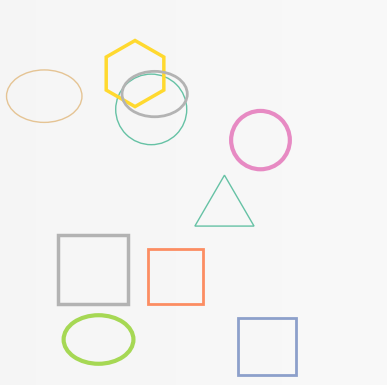[{"shape": "triangle", "thickness": 1, "radius": 0.44, "center": [0.579, 0.457]}, {"shape": "circle", "thickness": 1, "radius": 0.46, "center": [0.39, 0.716]}, {"shape": "square", "thickness": 2, "radius": 0.35, "center": [0.453, 0.282]}, {"shape": "square", "thickness": 2, "radius": 0.37, "center": [0.689, 0.101]}, {"shape": "circle", "thickness": 3, "radius": 0.38, "center": [0.672, 0.636]}, {"shape": "oval", "thickness": 3, "radius": 0.45, "center": [0.254, 0.118]}, {"shape": "hexagon", "thickness": 2.5, "radius": 0.43, "center": [0.348, 0.809]}, {"shape": "oval", "thickness": 1, "radius": 0.49, "center": [0.114, 0.75]}, {"shape": "square", "thickness": 2.5, "radius": 0.45, "center": [0.241, 0.301]}, {"shape": "oval", "thickness": 2, "radius": 0.42, "center": [0.399, 0.756]}]